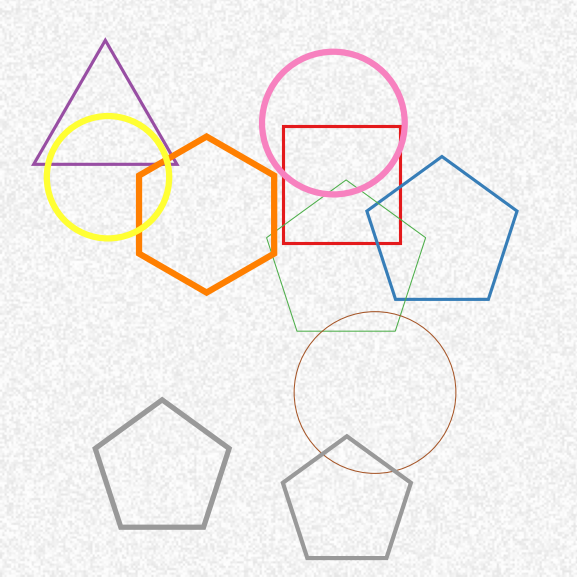[{"shape": "square", "thickness": 1.5, "radius": 0.51, "center": [0.591, 0.679]}, {"shape": "pentagon", "thickness": 1.5, "radius": 0.68, "center": [0.765, 0.591]}, {"shape": "pentagon", "thickness": 0.5, "radius": 0.72, "center": [0.599, 0.543]}, {"shape": "triangle", "thickness": 1.5, "radius": 0.72, "center": [0.182, 0.786]}, {"shape": "hexagon", "thickness": 3, "radius": 0.68, "center": [0.358, 0.628]}, {"shape": "circle", "thickness": 3, "radius": 0.53, "center": [0.187, 0.692]}, {"shape": "circle", "thickness": 0.5, "radius": 0.7, "center": [0.649, 0.319]}, {"shape": "circle", "thickness": 3, "radius": 0.62, "center": [0.577, 0.786]}, {"shape": "pentagon", "thickness": 2.5, "radius": 0.61, "center": [0.281, 0.185]}, {"shape": "pentagon", "thickness": 2, "radius": 0.58, "center": [0.601, 0.127]}]